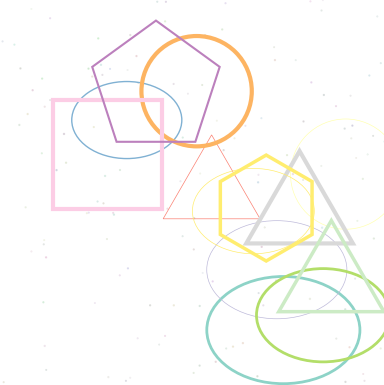[{"shape": "oval", "thickness": 2, "radius": 0.99, "center": [0.736, 0.143]}, {"shape": "circle", "thickness": 0.5, "radius": 0.72, "center": [0.898, 0.548]}, {"shape": "oval", "thickness": 0.5, "radius": 0.91, "center": [0.719, 0.299]}, {"shape": "triangle", "thickness": 0.5, "radius": 0.73, "center": [0.55, 0.504]}, {"shape": "oval", "thickness": 1, "radius": 0.71, "center": [0.329, 0.688]}, {"shape": "circle", "thickness": 3, "radius": 0.72, "center": [0.511, 0.763]}, {"shape": "oval", "thickness": 2, "radius": 0.87, "center": [0.839, 0.181]}, {"shape": "square", "thickness": 3, "radius": 0.71, "center": [0.278, 0.599]}, {"shape": "triangle", "thickness": 3, "radius": 0.8, "center": [0.778, 0.448]}, {"shape": "pentagon", "thickness": 1.5, "radius": 0.87, "center": [0.405, 0.772]}, {"shape": "triangle", "thickness": 2.5, "radius": 0.79, "center": [0.861, 0.269]}, {"shape": "hexagon", "thickness": 2.5, "radius": 0.69, "center": [0.691, 0.46]}, {"shape": "oval", "thickness": 0.5, "radius": 0.79, "center": [0.658, 0.452]}]